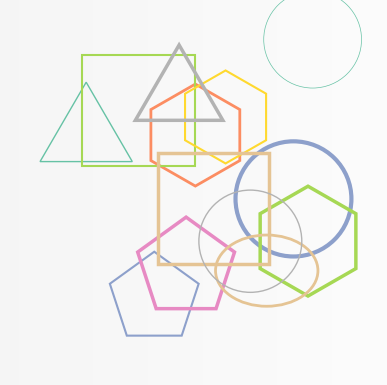[{"shape": "triangle", "thickness": 1, "radius": 0.69, "center": [0.222, 0.649]}, {"shape": "circle", "thickness": 0.5, "radius": 0.63, "center": [0.807, 0.898]}, {"shape": "hexagon", "thickness": 2, "radius": 0.66, "center": [0.504, 0.649]}, {"shape": "circle", "thickness": 3, "radius": 0.75, "center": [0.757, 0.483]}, {"shape": "pentagon", "thickness": 1.5, "radius": 0.6, "center": [0.398, 0.226]}, {"shape": "pentagon", "thickness": 2.5, "radius": 0.66, "center": [0.48, 0.305]}, {"shape": "square", "thickness": 1.5, "radius": 0.72, "center": [0.357, 0.713]}, {"shape": "hexagon", "thickness": 2.5, "radius": 0.71, "center": [0.795, 0.374]}, {"shape": "hexagon", "thickness": 1.5, "radius": 0.6, "center": [0.582, 0.696]}, {"shape": "square", "thickness": 2.5, "radius": 0.72, "center": [0.551, 0.459]}, {"shape": "oval", "thickness": 2, "radius": 0.66, "center": [0.688, 0.297]}, {"shape": "circle", "thickness": 1, "radius": 0.66, "center": [0.646, 0.373]}, {"shape": "triangle", "thickness": 2.5, "radius": 0.65, "center": [0.462, 0.753]}]